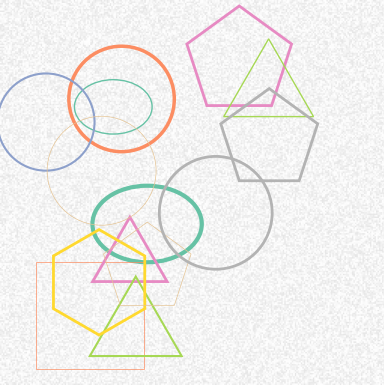[{"shape": "oval", "thickness": 3, "radius": 0.71, "center": [0.382, 0.418]}, {"shape": "oval", "thickness": 1, "radius": 0.5, "center": [0.294, 0.722]}, {"shape": "circle", "thickness": 2.5, "radius": 0.68, "center": [0.316, 0.743]}, {"shape": "square", "thickness": 0.5, "radius": 0.7, "center": [0.235, 0.181]}, {"shape": "circle", "thickness": 1.5, "radius": 0.63, "center": [0.119, 0.683]}, {"shape": "triangle", "thickness": 2, "radius": 0.56, "center": [0.337, 0.324]}, {"shape": "pentagon", "thickness": 2, "radius": 0.72, "center": [0.621, 0.841]}, {"shape": "triangle", "thickness": 1.5, "radius": 0.69, "center": [0.353, 0.144]}, {"shape": "triangle", "thickness": 1, "radius": 0.67, "center": [0.698, 0.764]}, {"shape": "hexagon", "thickness": 2, "radius": 0.68, "center": [0.257, 0.267]}, {"shape": "pentagon", "thickness": 0.5, "radius": 0.6, "center": [0.383, 0.304]}, {"shape": "circle", "thickness": 0.5, "radius": 0.71, "center": [0.264, 0.556]}, {"shape": "pentagon", "thickness": 2, "radius": 0.66, "center": [0.699, 0.638]}, {"shape": "circle", "thickness": 2, "radius": 0.73, "center": [0.56, 0.447]}]